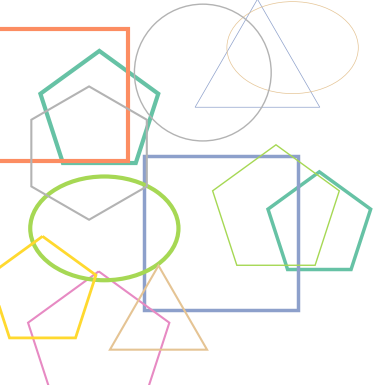[{"shape": "pentagon", "thickness": 3, "radius": 0.8, "center": [0.258, 0.707]}, {"shape": "pentagon", "thickness": 2.5, "radius": 0.7, "center": [0.829, 0.413]}, {"shape": "square", "thickness": 3, "radius": 0.86, "center": [0.161, 0.753]}, {"shape": "square", "thickness": 2.5, "radius": 1.0, "center": [0.574, 0.395]}, {"shape": "triangle", "thickness": 0.5, "radius": 0.94, "center": [0.669, 0.815]}, {"shape": "pentagon", "thickness": 1.5, "radius": 0.96, "center": [0.256, 0.102]}, {"shape": "oval", "thickness": 3, "radius": 0.96, "center": [0.271, 0.407]}, {"shape": "pentagon", "thickness": 1, "radius": 0.86, "center": [0.717, 0.451]}, {"shape": "pentagon", "thickness": 2, "radius": 0.73, "center": [0.11, 0.24]}, {"shape": "triangle", "thickness": 1.5, "radius": 0.73, "center": [0.412, 0.165]}, {"shape": "oval", "thickness": 0.5, "radius": 0.85, "center": [0.76, 0.876]}, {"shape": "circle", "thickness": 1, "radius": 0.89, "center": [0.527, 0.812]}, {"shape": "hexagon", "thickness": 1.5, "radius": 0.87, "center": [0.231, 0.602]}]